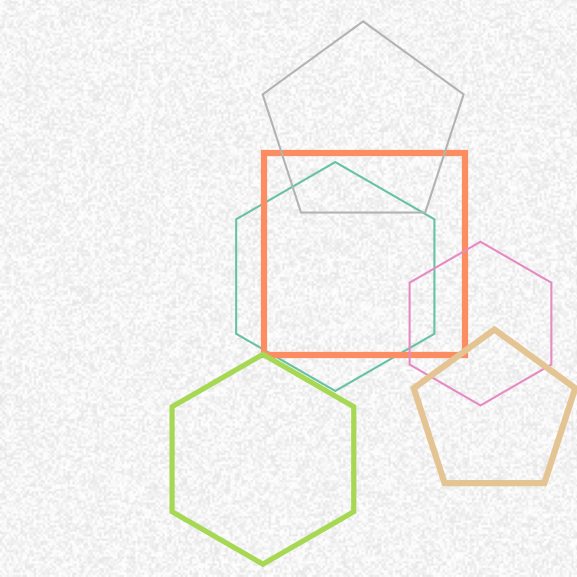[{"shape": "hexagon", "thickness": 1, "radius": 0.99, "center": [0.581, 0.52]}, {"shape": "square", "thickness": 3, "radius": 0.87, "center": [0.631, 0.559]}, {"shape": "hexagon", "thickness": 1, "radius": 0.71, "center": [0.832, 0.439]}, {"shape": "hexagon", "thickness": 2.5, "radius": 0.91, "center": [0.455, 0.204]}, {"shape": "pentagon", "thickness": 3, "radius": 0.74, "center": [0.856, 0.281]}, {"shape": "pentagon", "thickness": 1, "radius": 0.91, "center": [0.629, 0.779]}]